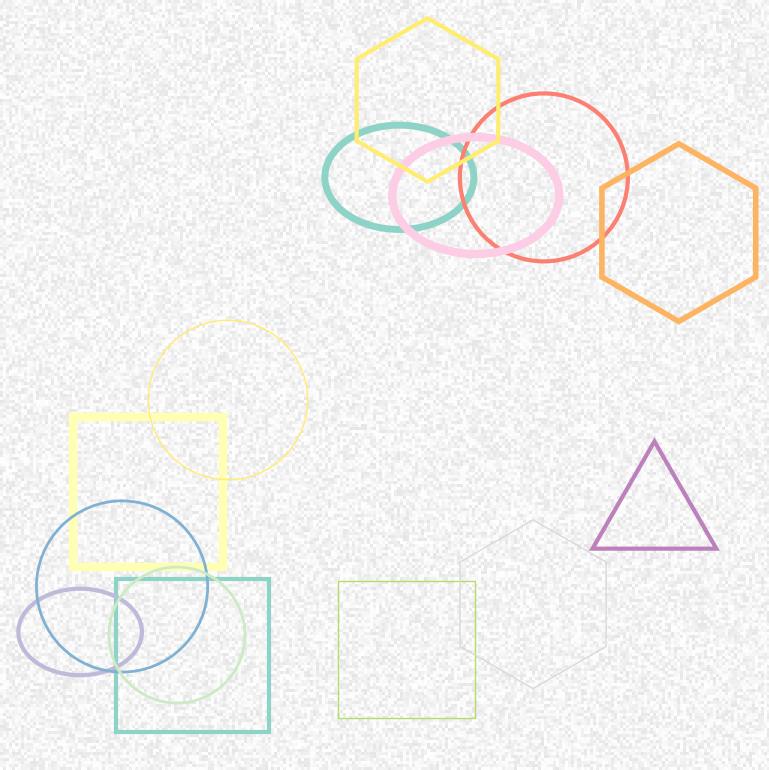[{"shape": "oval", "thickness": 2.5, "radius": 0.48, "center": [0.519, 0.77]}, {"shape": "square", "thickness": 1.5, "radius": 0.5, "center": [0.25, 0.149]}, {"shape": "square", "thickness": 3, "radius": 0.49, "center": [0.192, 0.361]}, {"shape": "oval", "thickness": 1.5, "radius": 0.4, "center": [0.104, 0.179]}, {"shape": "circle", "thickness": 1.5, "radius": 0.55, "center": [0.706, 0.77]}, {"shape": "circle", "thickness": 1, "radius": 0.56, "center": [0.159, 0.238]}, {"shape": "hexagon", "thickness": 2, "radius": 0.58, "center": [0.882, 0.698]}, {"shape": "square", "thickness": 0.5, "radius": 0.44, "center": [0.528, 0.156]}, {"shape": "oval", "thickness": 3, "radius": 0.54, "center": [0.618, 0.746]}, {"shape": "hexagon", "thickness": 0.5, "radius": 0.55, "center": [0.692, 0.215]}, {"shape": "triangle", "thickness": 1.5, "radius": 0.46, "center": [0.85, 0.334]}, {"shape": "circle", "thickness": 1, "radius": 0.44, "center": [0.23, 0.175]}, {"shape": "circle", "thickness": 0.5, "radius": 0.52, "center": [0.296, 0.481]}, {"shape": "hexagon", "thickness": 1.5, "radius": 0.53, "center": [0.555, 0.87]}]